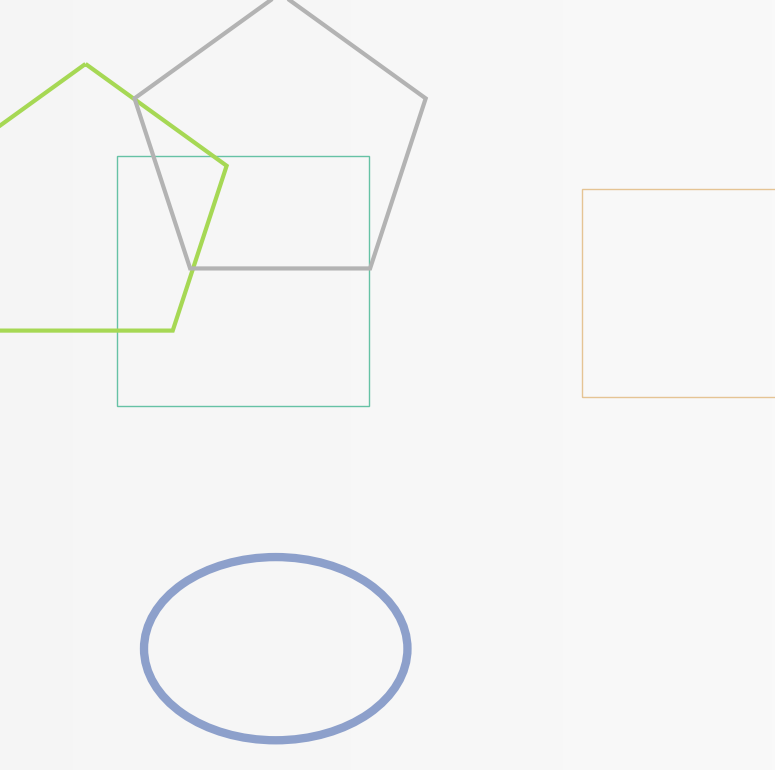[{"shape": "square", "thickness": 0.5, "radius": 0.81, "center": [0.313, 0.635]}, {"shape": "oval", "thickness": 3, "radius": 0.85, "center": [0.356, 0.158]}, {"shape": "pentagon", "thickness": 1.5, "radius": 0.96, "center": [0.11, 0.726]}, {"shape": "square", "thickness": 0.5, "radius": 0.67, "center": [0.886, 0.619]}, {"shape": "pentagon", "thickness": 1.5, "radius": 0.99, "center": [0.361, 0.811]}]